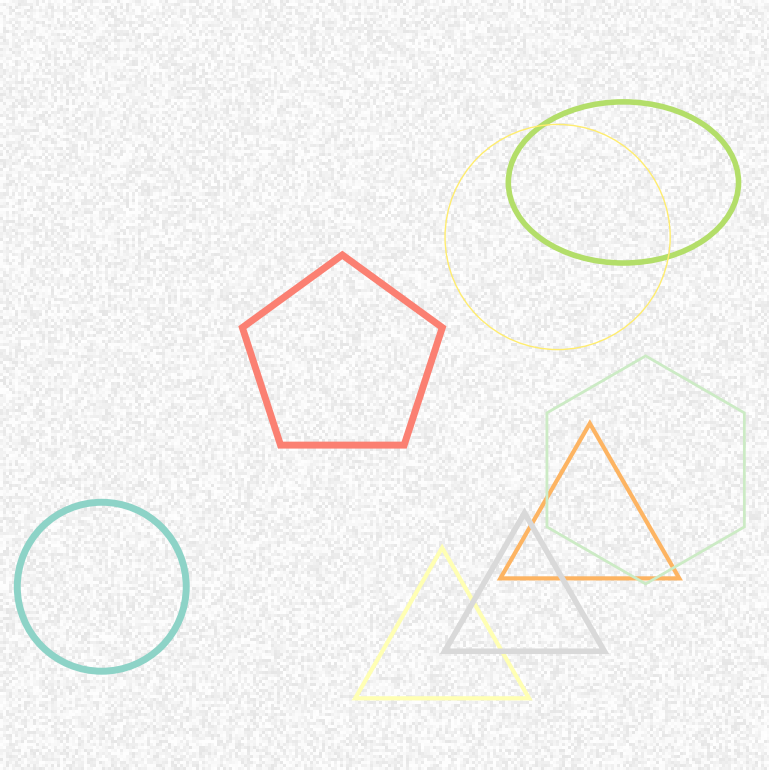[{"shape": "circle", "thickness": 2.5, "radius": 0.55, "center": [0.132, 0.238]}, {"shape": "triangle", "thickness": 1.5, "radius": 0.65, "center": [0.574, 0.158]}, {"shape": "pentagon", "thickness": 2.5, "radius": 0.68, "center": [0.445, 0.532]}, {"shape": "triangle", "thickness": 1.5, "radius": 0.67, "center": [0.766, 0.316]}, {"shape": "oval", "thickness": 2, "radius": 0.75, "center": [0.81, 0.763]}, {"shape": "triangle", "thickness": 2, "radius": 0.6, "center": [0.681, 0.214]}, {"shape": "hexagon", "thickness": 1, "radius": 0.74, "center": [0.838, 0.39]}, {"shape": "circle", "thickness": 0.5, "radius": 0.73, "center": [0.724, 0.692]}]